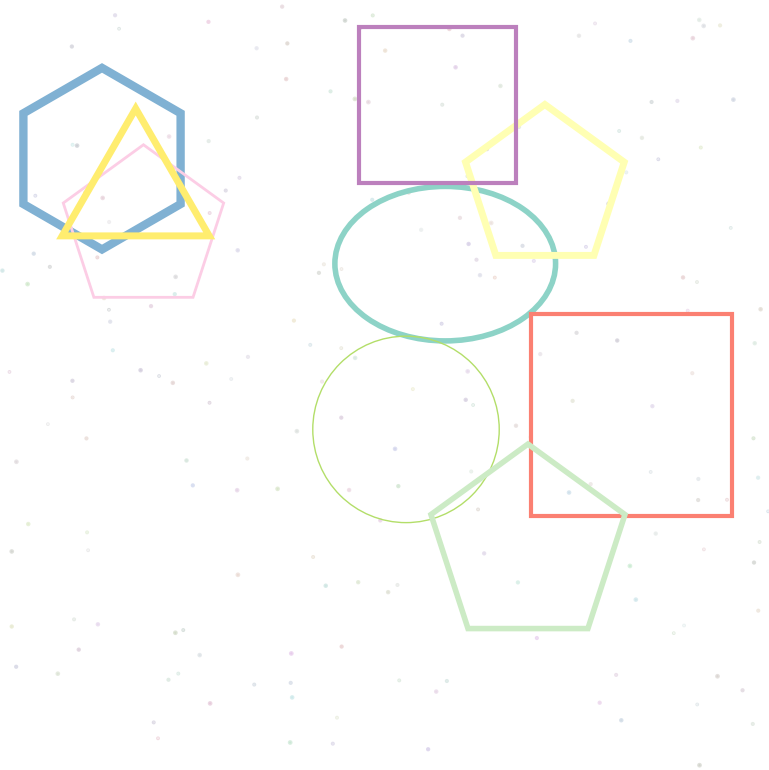[{"shape": "oval", "thickness": 2, "radius": 0.72, "center": [0.578, 0.658]}, {"shape": "pentagon", "thickness": 2.5, "radius": 0.54, "center": [0.708, 0.756]}, {"shape": "square", "thickness": 1.5, "radius": 0.65, "center": [0.82, 0.461]}, {"shape": "hexagon", "thickness": 3, "radius": 0.59, "center": [0.132, 0.794]}, {"shape": "circle", "thickness": 0.5, "radius": 0.61, "center": [0.527, 0.442]}, {"shape": "pentagon", "thickness": 1, "radius": 0.55, "center": [0.186, 0.702]}, {"shape": "square", "thickness": 1.5, "radius": 0.51, "center": [0.569, 0.864]}, {"shape": "pentagon", "thickness": 2, "radius": 0.66, "center": [0.686, 0.291]}, {"shape": "triangle", "thickness": 2.5, "radius": 0.55, "center": [0.176, 0.749]}]